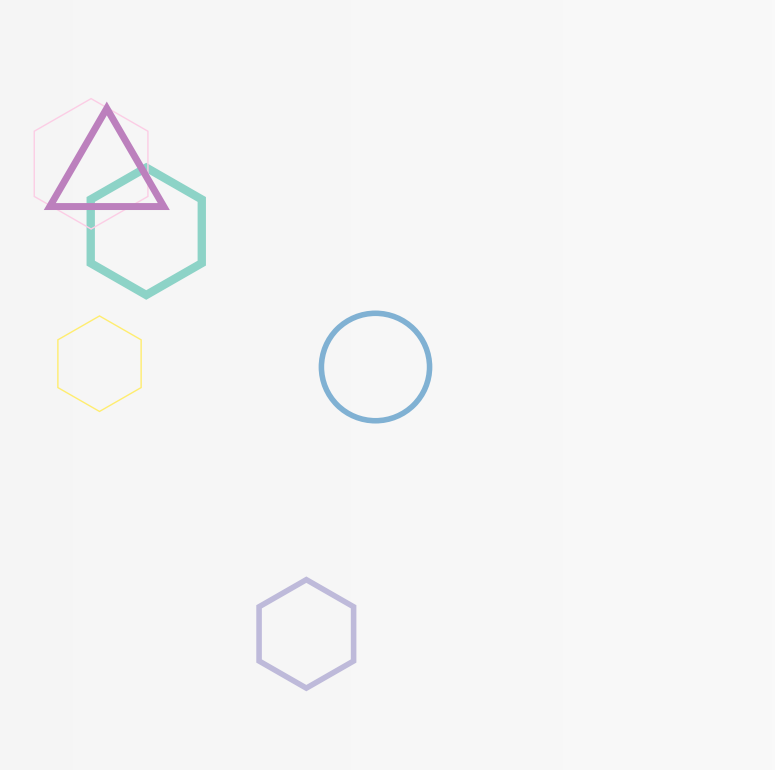[{"shape": "hexagon", "thickness": 3, "radius": 0.41, "center": [0.189, 0.7]}, {"shape": "hexagon", "thickness": 2, "radius": 0.35, "center": [0.395, 0.177]}, {"shape": "circle", "thickness": 2, "radius": 0.35, "center": [0.484, 0.523]}, {"shape": "hexagon", "thickness": 0.5, "radius": 0.42, "center": [0.118, 0.787]}, {"shape": "triangle", "thickness": 2.5, "radius": 0.42, "center": [0.138, 0.774]}, {"shape": "hexagon", "thickness": 0.5, "radius": 0.31, "center": [0.128, 0.528]}]